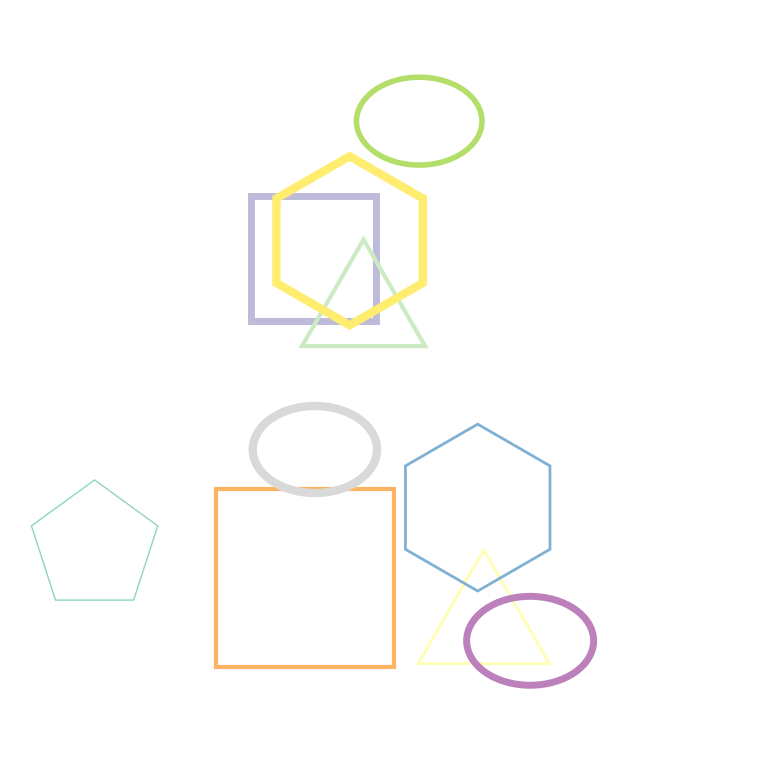[{"shape": "pentagon", "thickness": 0.5, "radius": 0.43, "center": [0.123, 0.29]}, {"shape": "triangle", "thickness": 1, "radius": 0.49, "center": [0.628, 0.187]}, {"shape": "square", "thickness": 2.5, "radius": 0.41, "center": [0.408, 0.664]}, {"shape": "hexagon", "thickness": 1, "radius": 0.54, "center": [0.62, 0.341]}, {"shape": "square", "thickness": 1.5, "radius": 0.58, "center": [0.396, 0.25]}, {"shape": "oval", "thickness": 2, "radius": 0.41, "center": [0.544, 0.843]}, {"shape": "oval", "thickness": 3, "radius": 0.4, "center": [0.409, 0.416]}, {"shape": "oval", "thickness": 2.5, "radius": 0.41, "center": [0.688, 0.168]}, {"shape": "triangle", "thickness": 1.5, "radius": 0.46, "center": [0.472, 0.597]}, {"shape": "hexagon", "thickness": 3, "radius": 0.55, "center": [0.454, 0.687]}]